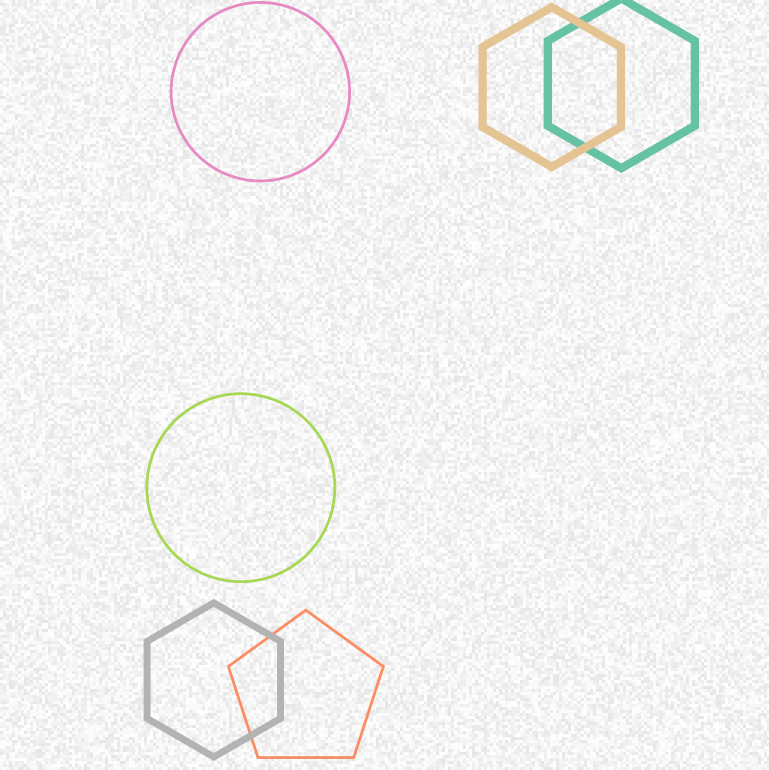[{"shape": "hexagon", "thickness": 3, "radius": 0.55, "center": [0.807, 0.892]}, {"shape": "pentagon", "thickness": 1, "radius": 0.53, "center": [0.397, 0.102]}, {"shape": "circle", "thickness": 1, "radius": 0.58, "center": [0.338, 0.881]}, {"shape": "circle", "thickness": 1, "radius": 0.61, "center": [0.313, 0.367]}, {"shape": "hexagon", "thickness": 3, "radius": 0.52, "center": [0.717, 0.887]}, {"shape": "hexagon", "thickness": 2.5, "radius": 0.5, "center": [0.278, 0.117]}]